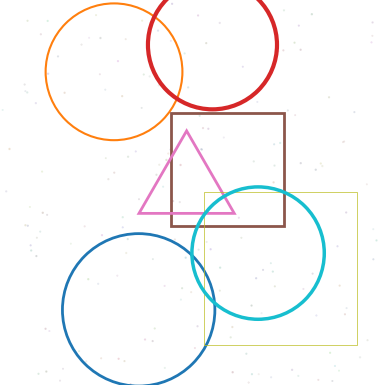[{"shape": "circle", "thickness": 2, "radius": 0.99, "center": [0.36, 0.195]}, {"shape": "circle", "thickness": 1.5, "radius": 0.89, "center": [0.296, 0.814]}, {"shape": "circle", "thickness": 3, "radius": 0.84, "center": [0.552, 0.884]}, {"shape": "square", "thickness": 2, "radius": 0.73, "center": [0.591, 0.559]}, {"shape": "triangle", "thickness": 2, "radius": 0.71, "center": [0.485, 0.517]}, {"shape": "square", "thickness": 0.5, "radius": 0.99, "center": [0.728, 0.303]}, {"shape": "circle", "thickness": 2.5, "radius": 0.86, "center": [0.67, 0.343]}]